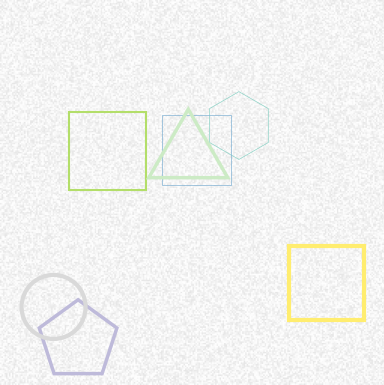[{"shape": "hexagon", "thickness": 0.5, "radius": 0.44, "center": [0.621, 0.674]}, {"shape": "pentagon", "thickness": 2.5, "radius": 0.53, "center": [0.203, 0.115]}, {"shape": "square", "thickness": 0.5, "radius": 0.45, "center": [0.51, 0.611]}, {"shape": "square", "thickness": 1.5, "radius": 0.51, "center": [0.279, 0.608]}, {"shape": "circle", "thickness": 3, "radius": 0.42, "center": [0.139, 0.203]}, {"shape": "triangle", "thickness": 2.5, "radius": 0.59, "center": [0.489, 0.598]}, {"shape": "square", "thickness": 3, "radius": 0.48, "center": [0.848, 0.265]}]